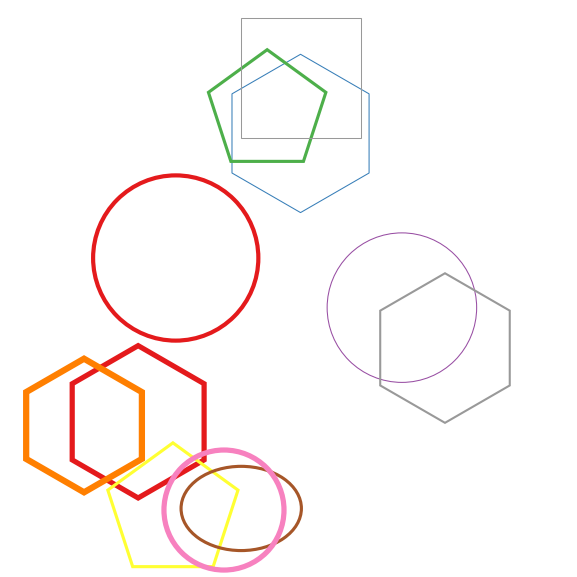[{"shape": "circle", "thickness": 2, "radius": 0.72, "center": [0.304, 0.552]}, {"shape": "hexagon", "thickness": 2.5, "radius": 0.66, "center": [0.239, 0.269]}, {"shape": "hexagon", "thickness": 0.5, "radius": 0.69, "center": [0.52, 0.768]}, {"shape": "pentagon", "thickness": 1.5, "radius": 0.53, "center": [0.463, 0.806]}, {"shape": "circle", "thickness": 0.5, "radius": 0.65, "center": [0.696, 0.466]}, {"shape": "hexagon", "thickness": 3, "radius": 0.58, "center": [0.146, 0.262]}, {"shape": "pentagon", "thickness": 1.5, "radius": 0.59, "center": [0.299, 0.114]}, {"shape": "oval", "thickness": 1.5, "radius": 0.52, "center": [0.418, 0.119]}, {"shape": "circle", "thickness": 2.5, "radius": 0.52, "center": [0.388, 0.116]}, {"shape": "hexagon", "thickness": 1, "radius": 0.65, "center": [0.771, 0.396]}, {"shape": "square", "thickness": 0.5, "radius": 0.52, "center": [0.521, 0.864]}]